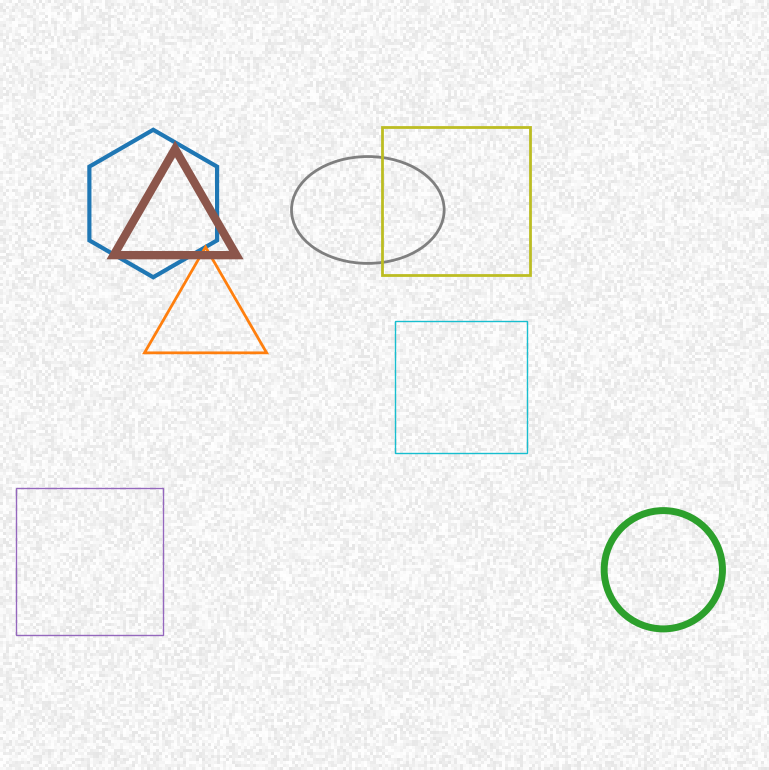[{"shape": "hexagon", "thickness": 1.5, "radius": 0.48, "center": [0.199, 0.736]}, {"shape": "triangle", "thickness": 1, "radius": 0.46, "center": [0.267, 0.588]}, {"shape": "circle", "thickness": 2.5, "radius": 0.38, "center": [0.861, 0.26]}, {"shape": "square", "thickness": 0.5, "radius": 0.48, "center": [0.116, 0.271]}, {"shape": "triangle", "thickness": 3, "radius": 0.46, "center": [0.227, 0.715]}, {"shape": "oval", "thickness": 1, "radius": 0.5, "center": [0.478, 0.727]}, {"shape": "square", "thickness": 1, "radius": 0.48, "center": [0.592, 0.739]}, {"shape": "square", "thickness": 0.5, "radius": 0.43, "center": [0.598, 0.497]}]